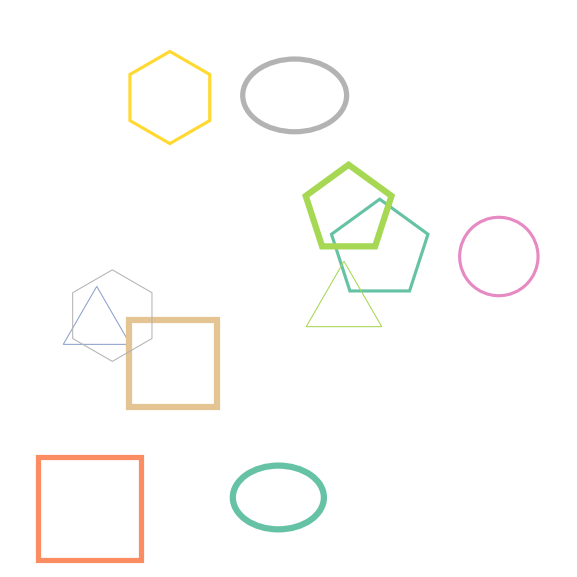[{"shape": "oval", "thickness": 3, "radius": 0.39, "center": [0.482, 0.138]}, {"shape": "pentagon", "thickness": 1.5, "radius": 0.44, "center": [0.658, 0.566]}, {"shape": "square", "thickness": 2.5, "radius": 0.44, "center": [0.155, 0.119]}, {"shape": "triangle", "thickness": 0.5, "radius": 0.33, "center": [0.168, 0.436]}, {"shape": "circle", "thickness": 1.5, "radius": 0.34, "center": [0.864, 0.555]}, {"shape": "pentagon", "thickness": 3, "radius": 0.39, "center": [0.604, 0.636]}, {"shape": "triangle", "thickness": 0.5, "radius": 0.38, "center": [0.596, 0.471]}, {"shape": "hexagon", "thickness": 1.5, "radius": 0.4, "center": [0.294, 0.83]}, {"shape": "square", "thickness": 3, "radius": 0.38, "center": [0.299, 0.37]}, {"shape": "oval", "thickness": 2.5, "radius": 0.45, "center": [0.51, 0.834]}, {"shape": "hexagon", "thickness": 0.5, "radius": 0.4, "center": [0.194, 0.453]}]